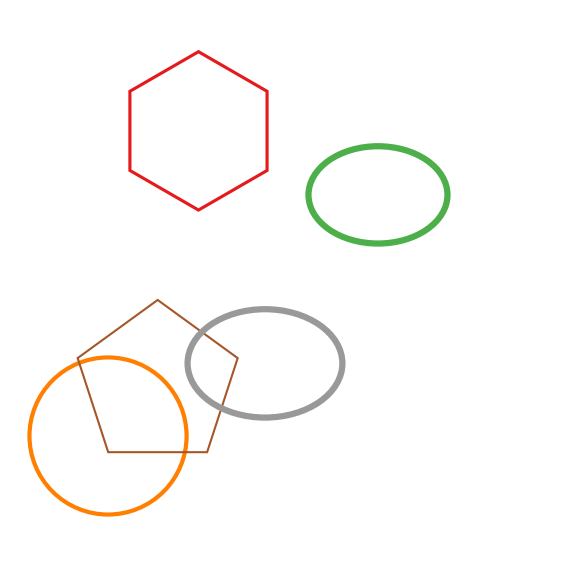[{"shape": "hexagon", "thickness": 1.5, "radius": 0.69, "center": [0.344, 0.772]}, {"shape": "oval", "thickness": 3, "radius": 0.6, "center": [0.655, 0.662]}, {"shape": "circle", "thickness": 2, "radius": 0.68, "center": [0.187, 0.244]}, {"shape": "pentagon", "thickness": 1, "radius": 0.73, "center": [0.273, 0.334]}, {"shape": "oval", "thickness": 3, "radius": 0.67, "center": [0.459, 0.37]}]